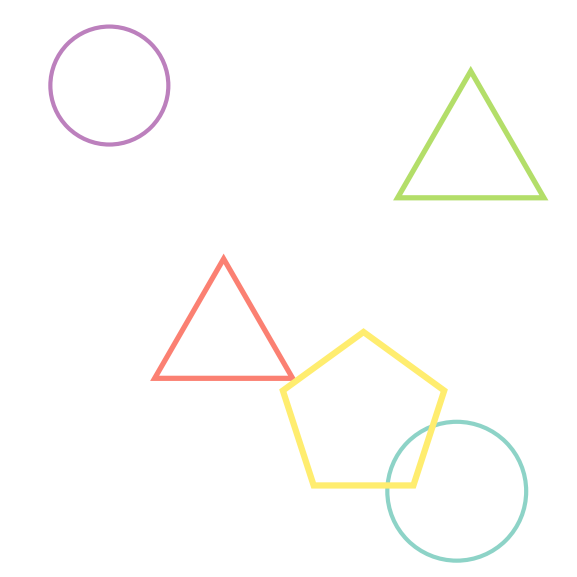[{"shape": "circle", "thickness": 2, "radius": 0.6, "center": [0.791, 0.149]}, {"shape": "triangle", "thickness": 2.5, "radius": 0.69, "center": [0.387, 0.413]}, {"shape": "triangle", "thickness": 2.5, "radius": 0.73, "center": [0.815, 0.73]}, {"shape": "circle", "thickness": 2, "radius": 0.51, "center": [0.189, 0.851]}, {"shape": "pentagon", "thickness": 3, "radius": 0.73, "center": [0.63, 0.277]}]